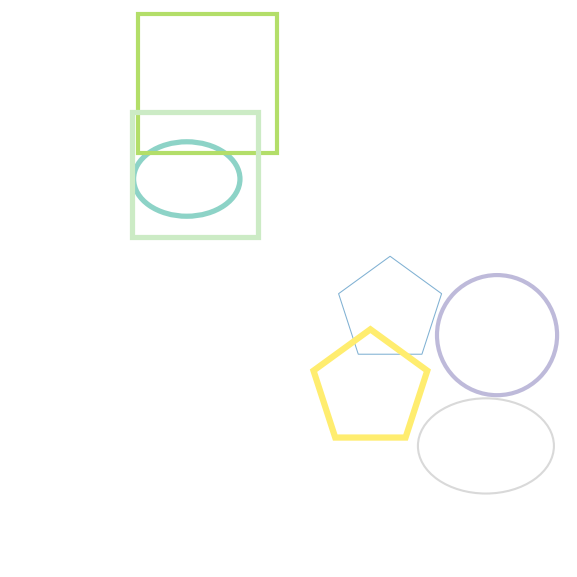[{"shape": "oval", "thickness": 2.5, "radius": 0.46, "center": [0.323, 0.689]}, {"shape": "circle", "thickness": 2, "radius": 0.52, "center": [0.861, 0.419]}, {"shape": "pentagon", "thickness": 0.5, "radius": 0.47, "center": [0.675, 0.462]}, {"shape": "square", "thickness": 2, "radius": 0.6, "center": [0.359, 0.854]}, {"shape": "oval", "thickness": 1, "radius": 0.59, "center": [0.841, 0.227]}, {"shape": "square", "thickness": 2.5, "radius": 0.54, "center": [0.338, 0.697]}, {"shape": "pentagon", "thickness": 3, "radius": 0.52, "center": [0.641, 0.325]}]